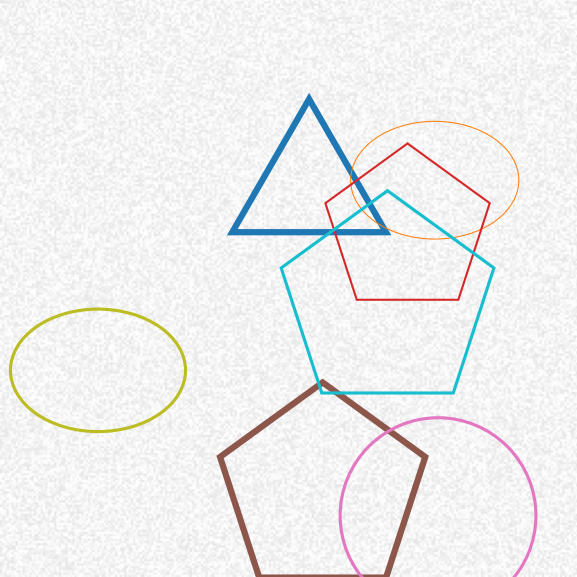[{"shape": "triangle", "thickness": 3, "radius": 0.77, "center": [0.535, 0.674]}, {"shape": "oval", "thickness": 0.5, "radius": 0.73, "center": [0.753, 0.687]}, {"shape": "pentagon", "thickness": 1, "radius": 0.75, "center": [0.706, 0.601]}, {"shape": "pentagon", "thickness": 3, "radius": 0.93, "center": [0.559, 0.15]}, {"shape": "circle", "thickness": 1.5, "radius": 0.85, "center": [0.759, 0.106]}, {"shape": "oval", "thickness": 1.5, "radius": 0.76, "center": [0.17, 0.358]}, {"shape": "pentagon", "thickness": 1.5, "radius": 0.97, "center": [0.671, 0.475]}]